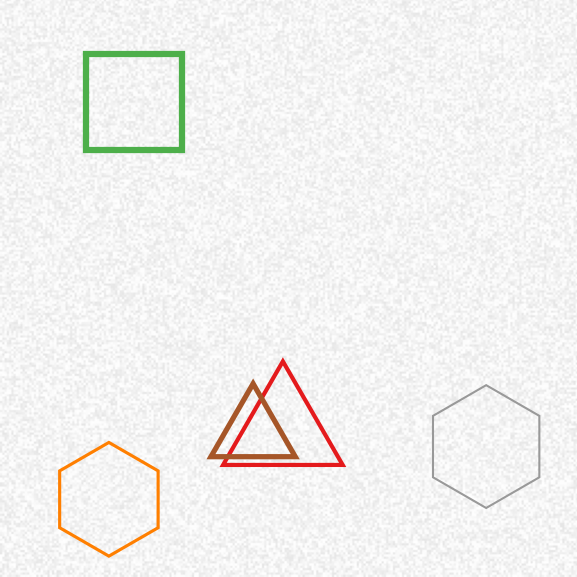[{"shape": "triangle", "thickness": 2, "radius": 0.6, "center": [0.49, 0.254]}, {"shape": "square", "thickness": 3, "radius": 0.42, "center": [0.232, 0.823]}, {"shape": "hexagon", "thickness": 1.5, "radius": 0.49, "center": [0.189, 0.135]}, {"shape": "triangle", "thickness": 2.5, "radius": 0.42, "center": [0.438, 0.25]}, {"shape": "hexagon", "thickness": 1, "radius": 0.53, "center": [0.842, 0.226]}]